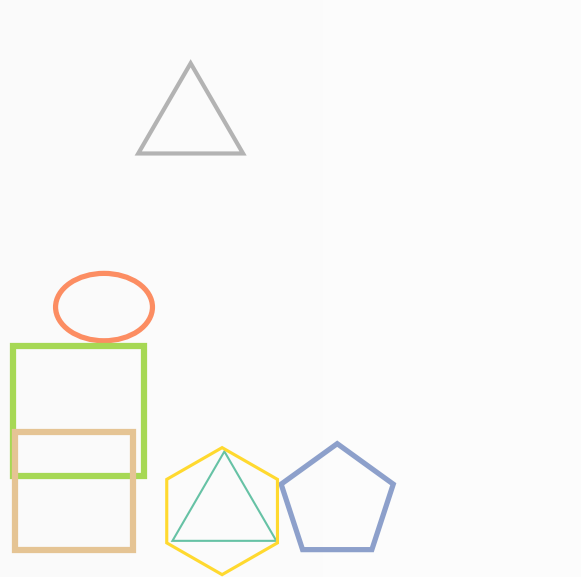[{"shape": "triangle", "thickness": 1, "radius": 0.52, "center": [0.386, 0.114]}, {"shape": "oval", "thickness": 2.5, "radius": 0.42, "center": [0.179, 0.467]}, {"shape": "pentagon", "thickness": 2.5, "radius": 0.51, "center": [0.58, 0.129]}, {"shape": "square", "thickness": 3, "radius": 0.56, "center": [0.135, 0.287]}, {"shape": "hexagon", "thickness": 1.5, "radius": 0.55, "center": [0.382, 0.114]}, {"shape": "square", "thickness": 3, "radius": 0.51, "center": [0.127, 0.149]}, {"shape": "triangle", "thickness": 2, "radius": 0.52, "center": [0.328, 0.785]}]